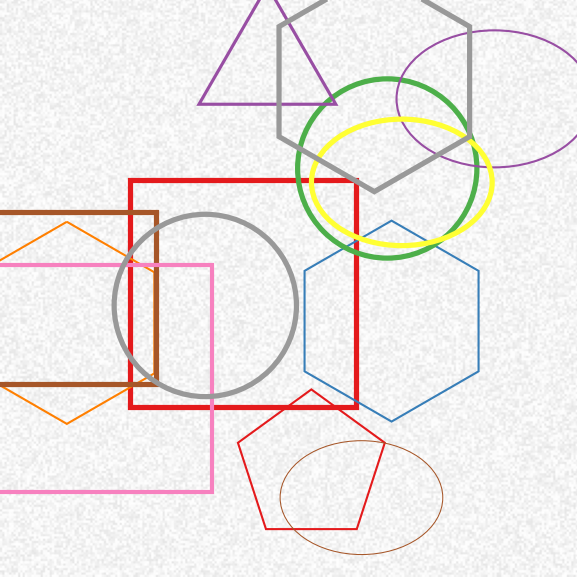[{"shape": "pentagon", "thickness": 1, "radius": 0.67, "center": [0.539, 0.191]}, {"shape": "square", "thickness": 2.5, "radius": 0.98, "center": [0.421, 0.491]}, {"shape": "hexagon", "thickness": 1, "radius": 0.87, "center": [0.678, 0.443]}, {"shape": "circle", "thickness": 2.5, "radius": 0.78, "center": [0.671, 0.707]}, {"shape": "triangle", "thickness": 1.5, "radius": 0.68, "center": [0.463, 0.887]}, {"shape": "oval", "thickness": 1, "radius": 0.85, "center": [0.856, 0.828]}, {"shape": "hexagon", "thickness": 1, "radius": 0.87, "center": [0.116, 0.44]}, {"shape": "oval", "thickness": 2.5, "radius": 0.78, "center": [0.696, 0.683]}, {"shape": "oval", "thickness": 0.5, "radius": 0.7, "center": [0.626, 0.137]}, {"shape": "square", "thickness": 2.5, "radius": 0.75, "center": [0.121, 0.483]}, {"shape": "square", "thickness": 2, "radius": 0.98, "center": [0.171, 0.344]}, {"shape": "circle", "thickness": 2.5, "radius": 0.79, "center": [0.356, 0.47]}, {"shape": "hexagon", "thickness": 2.5, "radius": 0.95, "center": [0.648, 0.858]}]